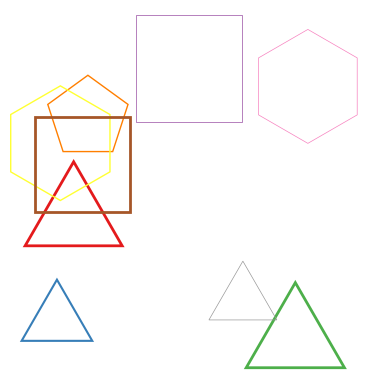[{"shape": "triangle", "thickness": 2, "radius": 0.73, "center": [0.191, 0.434]}, {"shape": "triangle", "thickness": 1.5, "radius": 0.53, "center": [0.148, 0.168]}, {"shape": "triangle", "thickness": 2, "radius": 0.74, "center": [0.767, 0.119]}, {"shape": "square", "thickness": 0.5, "radius": 0.69, "center": [0.491, 0.822]}, {"shape": "pentagon", "thickness": 1, "radius": 0.55, "center": [0.228, 0.695]}, {"shape": "hexagon", "thickness": 1, "radius": 0.74, "center": [0.157, 0.628]}, {"shape": "square", "thickness": 2, "radius": 0.62, "center": [0.215, 0.573]}, {"shape": "hexagon", "thickness": 0.5, "radius": 0.74, "center": [0.8, 0.776]}, {"shape": "triangle", "thickness": 0.5, "radius": 0.51, "center": [0.631, 0.22]}]